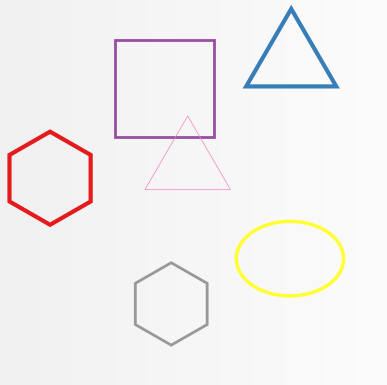[{"shape": "hexagon", "thickness": 3, "radius": 0.6, "center": [0.129, 0.537]}, {"shape": "triangle", "thickness": 3, "radius": 0.67, "center": [0.752, 0.843]}, {"shape": "square", "thickness": 2, "radius": 0.64, "center": [0.424, 0.77]}, {"shape": "oval", "thickness": 2.5, "radius": 0.69, "center": [0.748, 0.328]}, {"shape": "triangle", "thickness": 0.5, "radius": 0.64, "center": [0.484, 0.571]}, {"shape": "hexagon", "thickness": 2, "radius": 0.54, "center": [0.442, 0.211]}]